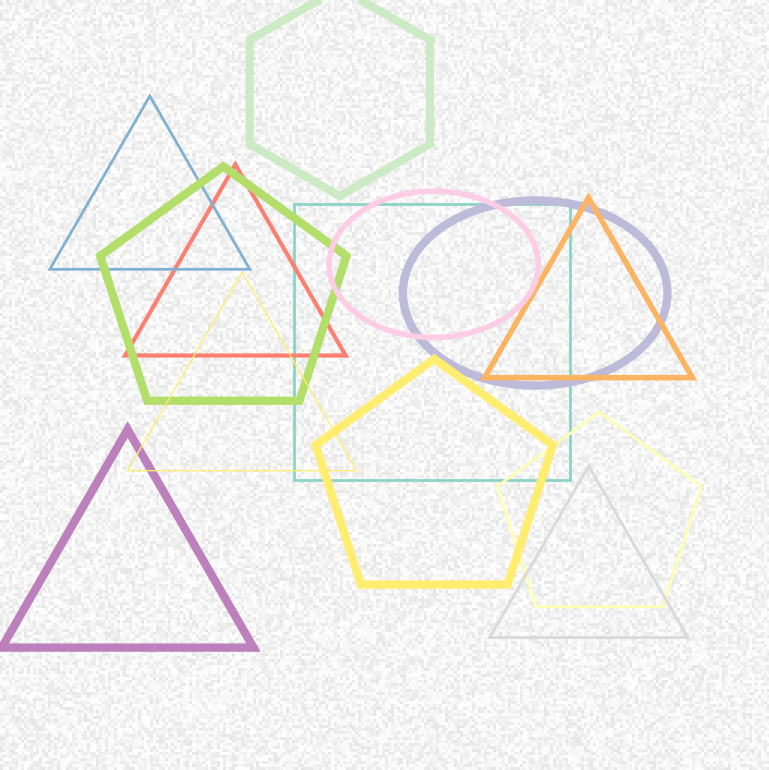[{"shape": "square", "thickness": 1, "radius": 0.9, "center": [0.561, 0.556]}, {"shape": "pentagon", "thickness": 1, "radius": 0.7, "center": [0.778, 0.325]}, {"shape": "oval", "thickness": 3, "radius": 0.86, "center": [0.695, 0.619]}, {"shape": "triangle", "thickness": 1.5, "radius": 0.83, "center": [0.306, 0.621]}, {"shape": "triangle", "thickness": 1, "radius": 0.75, "center": [0.195, 0.725]}, {"shape": "triangle", "thickness": 2, "radius": 0.78, "center": [0.764, 0.587]}, {"shape": "pentagon", "thickness": 3, "radius": 0.84, "center": [0.29, 0.616]}, {"shape": "oval", "thickness": 2, "radius": 0.68, "center": [0.563, 0.657]}, {"shape": "triangle", "thickness": 1, "radius": 0.74, "center": [0.765, 0.246]}, {"shape": "triangle", "thickness": 3, "radius": 0.94, "center": [0.166, 0.253]}, {"shape": "hexagon", "thickness": 3, "radius": 0.68, "center": [0.441, 0.881]}, {"shape": "triangle", "thickness": 0.5, "radius": 0.86, "center": [0.315, 0.475]}, {"shape": "pentagon", "thickness": 3, "radius": 0.81, "center": [0.564, 0.372]}]